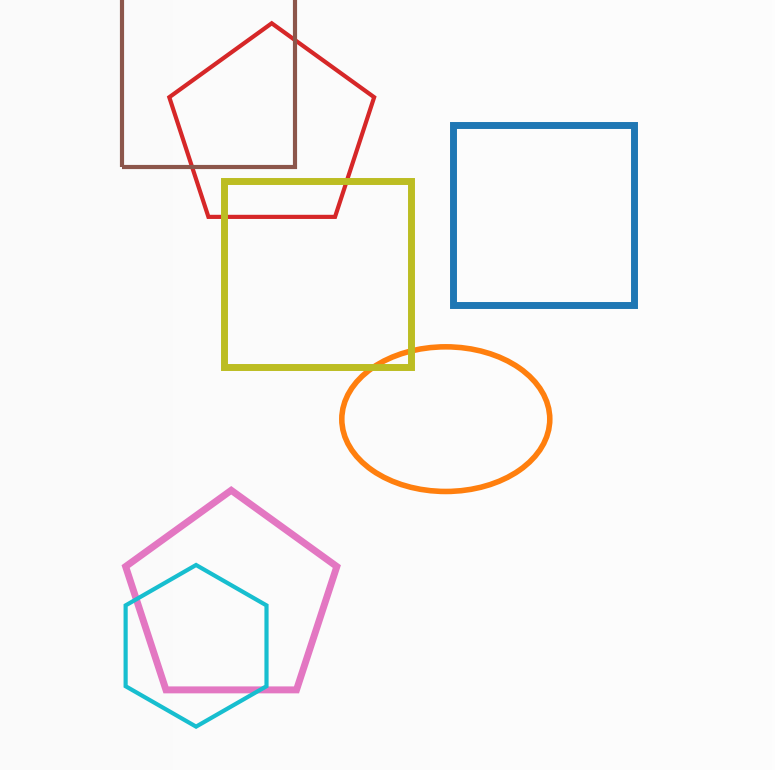[{"shape": "square", "thickness": 2.5, "radius": 0.58, "center": [0.701, 0.721]}, {"shape": "oval", "thickness": 2, "radius": 0.67, "center": [0.575, 0.456]}, {"shape": "pentagon", "thickness": 1.5, "radius": 0.69, "center": [0.351, 0.831]}, {"shape": "square", "thickness": 1.5, "radius": 0.56, "center": [0.269, 0.894]}, {"shape": "pentagon", "thickness": 2.5, "radius": 0.72, "center": [0.298, 0.22]}, {"shape": "square", "thickness": 2.5, "radius": 0.6, "center": [0.41, 0.644]}, {"shape": "hexagon", "thickness": 1.5, "radius": 0.52, "center": [0.253, 0.161]}]